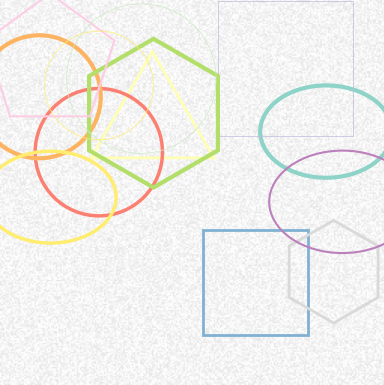[{"shape": "oval", "thickness": 3, "radius": 0.86, "center": [0.847, 0.658]}, {"shape": "triangle", "thickness": 2, "radius": 0.92, "center": [0.396, 0.682]}, {"shape": "square", "thickness": 0.5, "radius": 0.88, "center": [0.741, 0.822]}, {"shape": "circle", "thickness": 2.5, "radius": 0.83, "center": [0.257, 0.605]}, {"shape": "square", "thickness": 2, "radius": 0.68, "center": [0.664, 0.267]}, {"shape": "circle", "thickness": 3, "radius": 0.8, "center": [0.102, 0.749]}, {"shape": "hexagon", "thickness": 3, "radius": 0.97, "center": [0.399, 0.706]}, {"shape": "pentagon", "thickness": 1.5, "radius": 0.88, "center": [0.13, 0.84]}, {"shape": "hexagon", "thickness": 2, "radius": 0.67, "center": [0.867, 0.294]}, {"shape": "oval", "thickness": 1.5, "radius": 0.95, "center": [0.889, 0.476]}, {"shape": "circle", "thickness": 0.5, "radius": 0.97, "center": [0.367, 0.796]}, {"shape": "circle", "thickness": 0.5, "radius": 0.71, "center": [0.257, 0.778]}, {"shape": "oval", "thickness": 2.5, "radius": 0.85, "center": [0.131, 0.488]}]